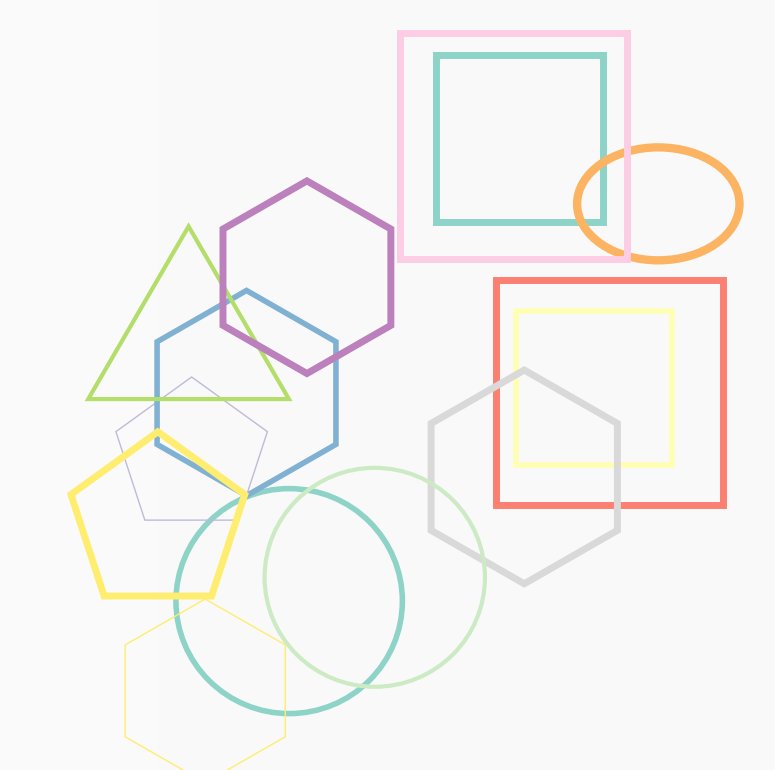[{"shape": "circle", "thickness": 2, "radius": 0.73, "center": [0.373, 0.219]}, {"shape": "square", "thickness": 2.5, "radius": 0.54, "center": [0.67, 0.82]}, {"shape": "square", "thickness": 2, "radius": 0.5, "center": [0.767, 0.496]}, {"shape": "pentagon", "thickness": 0.5, "radius": 0.51, "center": [0.247, 0.408]}, {"shape": "square", "thickness": 2.5, "radius": 0.73, "center": [0.787, 0.491]}, {"shape": "hexagon", "thickness": 2, "radius": 0.67, "center": [0.318, 0.49]}, {"shape": "oval", "thickness": 3, "radius": 0.52, "center": [0.849, 0.735]}, {"shape": "triangle", "thickness": 1.5, "radius": 0.75, "center": [0.243, 0.556]}, {"shape": "square", "thickness": 2.5, "radius": 0.73, "center": [0.662, 0.81]}, {"shape": "hexagon", "thickness": 2.5, "radius": 0.69, "center": [0.676, 0.381]}, {"shape": "hexagon", "thickness": 2.5, "radius": 0.63, "center": [0.396, 0.64]}, {"shape": "circle", "thickness": 1.5, "radius": 0.71, "center": [0.484, 0.25]}, {"shape": "hexagon", "thickness": 0.5, "radius": 0.6, "center": [0.265, 0.103]}, {"shape": "pentagon", "thickness": 2.5, "radius": 0.59, "center": [0.204, 0.321]}]